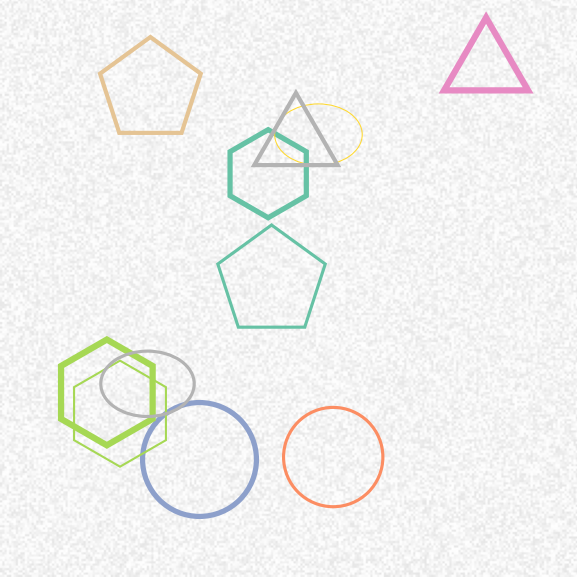[{"shape": "hexagon", "thickness": 2.5, "radius": 0.38, "center": [0.464, 0.698]}, {"shape": "pentagon", "thickness": 1.5, "radius": 0.49, "center": [0.47, 0.512]}, {"shape": "circle", "thickness": 1.5, "radius": 0.43, "center": [0.577, 0.208]}, {"shape": "circle", "thickness": 2.5, "radius": 0.49, "center": [0.345, 0.203]}, {"shape": "triangle", "thickness": 3, "radius": 0.42, "center": [0.842, 0.885]}, {"shape": "hexagon", "thickness": 1, "radius": 0.46, "center": [0.208, 0.283]}, {"shape": "hexagon", "thickness": 3, "radius": 0.46, "center": [0.185, 0.32]}, {"shape": "oval", "thickness": 0.5, "radius": 0.38, "center": [0.551, 0.766]}, {"shape": "pentagon", "thickness": 2, "radius": 0.46, "center": [0.26, 0.843]}, {"shape": "oval", "thickness": 1.5, "radius": 0.4, "center": [0.255, 0.335]}, {"shape": "triangle", "thickness": 2, "radius": 0.42, "center": [0.512, 0.755]}]